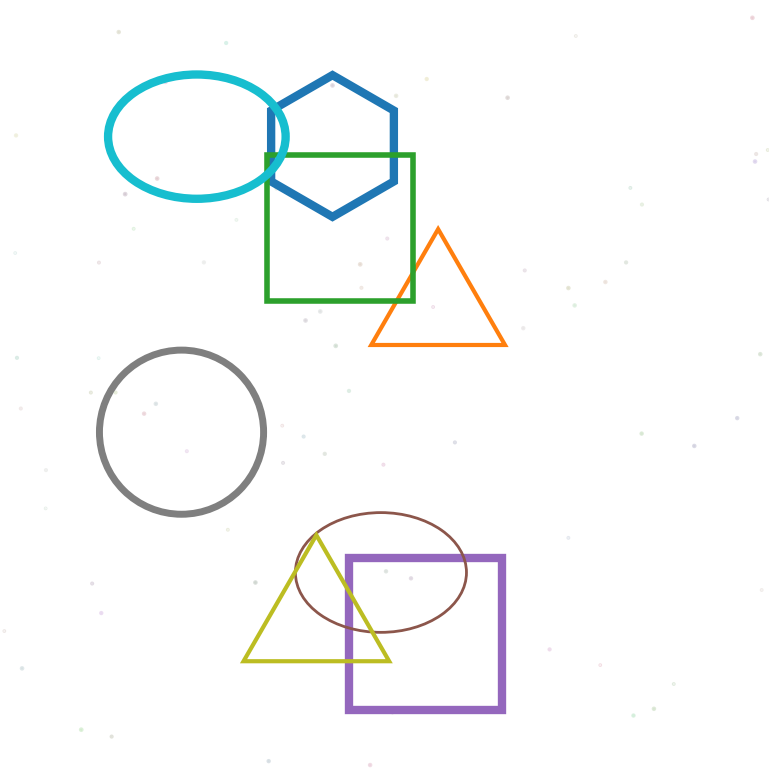[{"shape": "hexagon", "thickness": 3, "radius": 0.46, "center": [0.432, 0.81]}, {"shape": "triangle", "thickness": 1.5, "radius": 0.5, "center": [0.569, 0.602]}, {"shape": "square", "thickness": 2, "radius": 0.47, "center": [0.441, 0.704]}, {"shape": "square", "thickness": 3, "radius": 0.5, "center": [0.552, 0.176]}, {"shape": "oval", "thickness": 1, "radius": 0.56, "center": [0.495, 0.257]}, {"shape": "circle", "thickness": 2.5, "radius": 0.53, "center": [0.236, 0.439]}, {"shape": "triangle", "thickness": 1.5, "radius": 0.55, "center": [0.411, 0.196]}, {"shape": "oval", "thickness": 3, "radius": 0.58, "center": [0.256, 0.823]}]